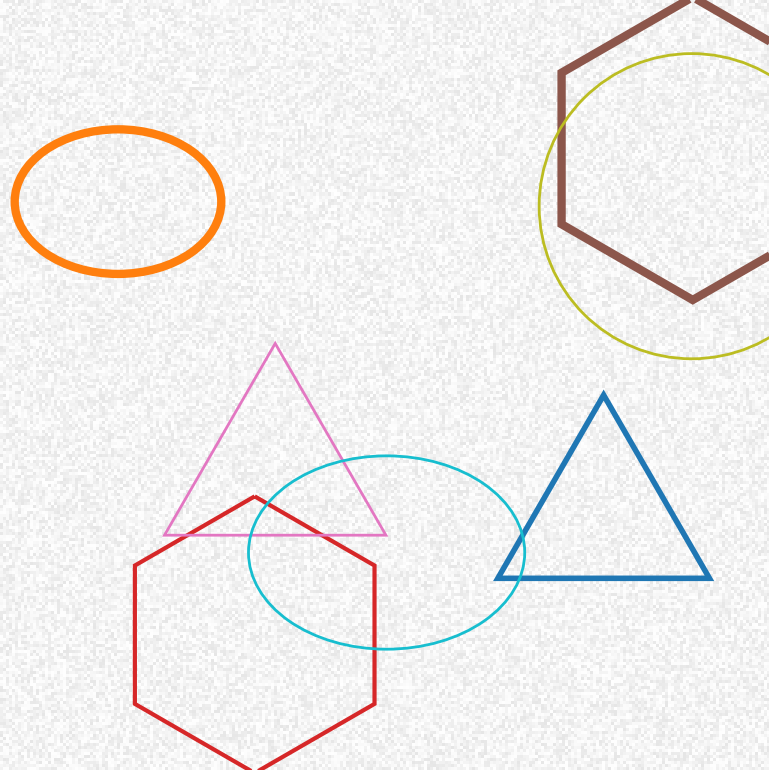[{"shape": "triangle", "thickness": 2, "radius": 0.79, "center": [0.784, 0.328]}, {"shape": "oval", "thickness": 3, "radius": 0.67, "center": [0.153, 0.738]}, {"shape": "hexagon", "thickness": 1.5, "radius": 0.9, "center": [0.331, 0.176]}, {"shape": "hexagon", "thickness": 3, "radius": 0.98, "center": [0.9, 0.807]}, {"shape": "triangle", "thickness": 1, "radius": 0.83, "center": [0.357, 0.388]}, {"shape": "circle", "thickness": 1, "radius": 0.99, "center": [0.898, 0.732]}, {"shape": "oval", "thickness": 1, "radius": 0.9, "center": [0.502, 0.282]}]